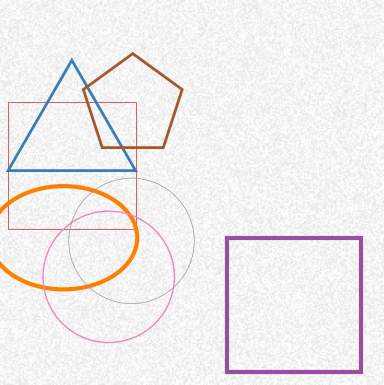[{"shape": "square", "thickness": 0.5, "radius": 0.83, "center": [0.187, 0.571]}, {"shape": "triangle", "thickness": 2, "radius": 0.96, "center": [0.187, 0.652]}, {"shape": "square", "thickness": 3, "radius": 0.87, "center": [0.764, 0.208]}, {"shape": "oval", "thickness": 3, "radius": 0.96, "center": [0.165, 0.382]}, {"shape": "pentagon", "thickness": 2, "radius": 0.67, "center": [0.345, 0.726]}, {"shape": "circle", "thickness": 1, "radius": 0.85, "center": [0.282, 0.281]}, {"shape": "circle", "thickness": 0.5, "radius": 0.82, "center": [0.342, 0.374]}]